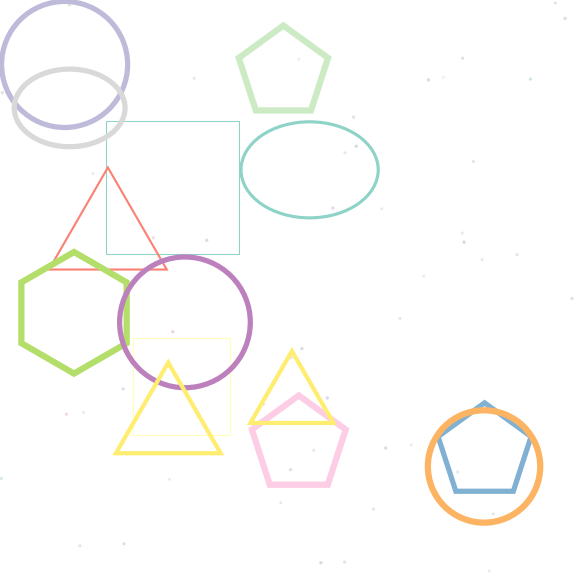[{"shape": "oval", "thickness": 1.5, "radius": 0.59, "center": [0.536, 0.705]}, {"shape": "square", "thickness": 0.5, "radius": 0.57, "center": [0.298, 0.674]}, {"shape": "square", "thickness": 0.5, "radius": 0.42, "center": [0.314, 0.33]}, {"shape": "circle", "thickness": 2.5, "radius": 0.55, "center": [0.112, 0.887]}, {"shape": "triangle", "thickness": 1, "radius": 0.59, "center": [0.187, 0.591]}, {"shape": "pentagon", "thickness": 2.5, "radius": 0.42, "center": [0.839, 0.217]}, {"shape": "circle", "thickness": 3, "radius": 0.49, "center": [0.838, 0.191]}, {"shape": "hexagon", "thickness": 3, "radius": 0.53, "center": [0.128, 0.458]}, {"shape": "pentagon", "thickness": 3, "radius": 0.43, "center": [0.517, 0.229]}, {"shape": "oval", "thickness": 2.5, "radius": 0.48, "center": [0.121, 0.812]}, {"shape": "circle", "thickness": 2.5, "radius": 0.57, "center": [0.32, 0.441]}, {"shape": "pentagon", "thickness": 3, "radius": 0.41, "center": [0.491, 0.874]}, {"shape": "triangle", "thickness": 2, "radius": 0.52, "center": [0.291, 0.267]}, {"shape": "triangle", "thickness": 2, "radius": 0.41, "center": [0.505, 0.308]}]